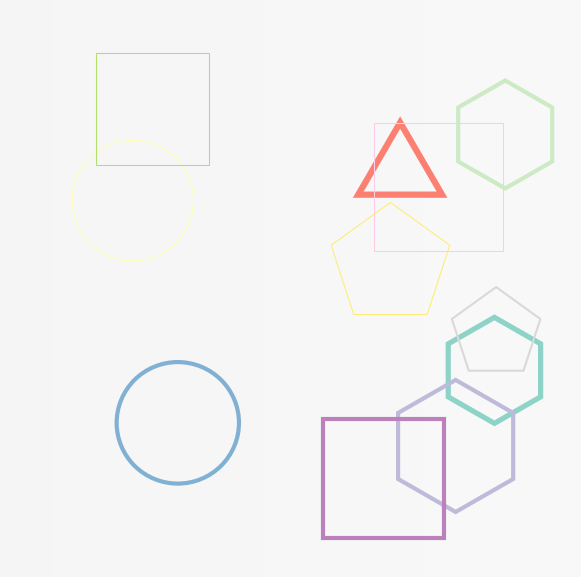[{"shape": "hexagon", "thickness": 2.5, "radius": 0.46, "center": [0.851, 0.358]}, {"shape": "circle", "thickness": 0.5, "radius": 0.52, "center": [0.228, 0.652]}, {"shape": "hexagon", "thickness": 2, "radius": 0.57, "center": [0.784, 0.227]}, {"shape": "triangle", "thickness": 3, "radius": 0.42, "center": [0.688, 0.704]}, {"shape": "circle", "thickness": 2, "radius": 0.53, "center": [0.306, 0.267]}, {"shape": "square", "thickness": 0.5, "radius": 0.48, "center": [0.262, 0.81]}, {"shape": "square", "thickness": 0.5, "radius": 0.55, "center": [0.755, 0.675]}, {"shape": "pentagon", "thickness": 1, "radius": 0.4, "center": [0.854, 0.422]}, {"shape": "square", "thickness": 2, "radius": 0.52, "center": [0.66, 0.171]}, {"shape": "hexagon", "thickness": 2, "radius": 0.47, "center": [0.869, 0.766]}, {"shape": "pentagon", "thickness": 0.5, "radius": 0.54, "center": [0.672, 0.541]}]